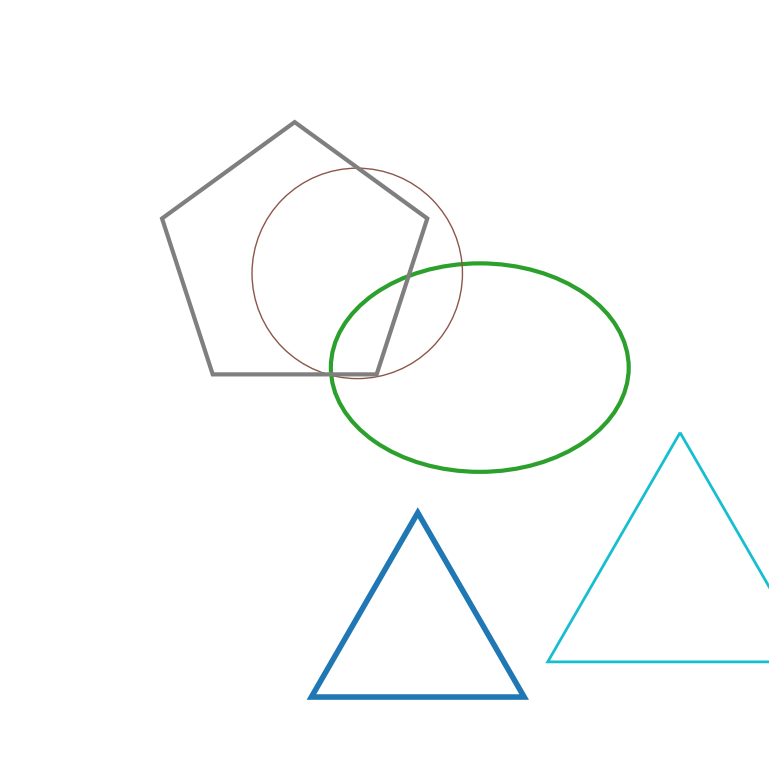[{"shape": "triangle", "thickness": 2, "radius": 0.8, "center": [0.543, 0.175]}, {"shape": "oval", "thickness": 1.5, "radius": 0.97, "center": [0.623, 0.523]}, {"shape": "circle", "thickness": 0.5, "radius": 0.68, "center": [0.464, 0.645]}, {"shape": "pentagon", "thickness": 1.5, "radius": 0.91, "center": [0.383, 0.66]}, {"shape": "triangle", "thickness": 1, "radius": 0.99, "center": [0.883, 0.24]}]